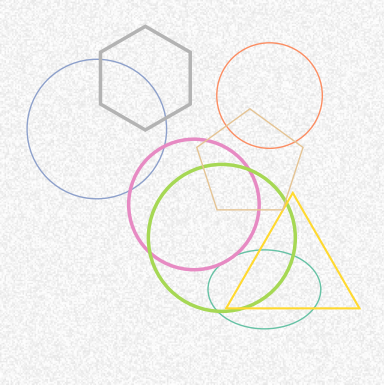[{"shape": "oval", "thickness": 1, "radius": 0.73, "center": [0.687, 0.248]}, {"shape": "circle", "thickness": 1, "radius": 0.69, "center": [0.7, 0.752]}, {"shape": "circle", "thickness": 1, "radius": 0.91, "center": [0.252, 0.665]}, {"shape": "circle", "thickness": 2.5, "radius": 0.85, "center": [0.504, 0.469]}, {"shape": "circle", "thickness": 2.5, "radius": 0.95, "center": [0.576, 0.382]}, {"shape": "triangle", "thickness": 1.5, "radius": 1.0, "center": [0.761, 0.299]}, {"shape": "pentagon", "thickness": 1, "radius": 0.73, "center": [0.649, 0.572]}, {"shape": "hexagon", "thickness": 2.5, "radius": 0.67, "center": [0.378, 0.797]}]